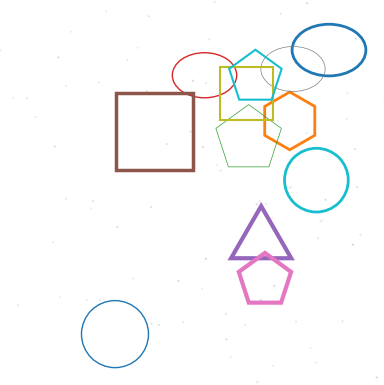[{"shape": "circle", "thickness": 1, "radius": 0.44, "center": [0.299, 0.132]}, {"shape": "oval", "thickness": 2, "radius": 0.48, "center": [0.855, 0.87]}, {"shape": "hexagon", "thickness": 2, "radius": 0.38, "center": [0.753, 0.686]}, {"shape": "pentagon", "thickness": 0.5, "radius": 0.45, "center": [0.646, 0.639]}, {"shape": "oval", "thickness": 1, "radius": 0.42, "center": [0.531, 0.805]}, {"shape": "triangle", "thickness": 3, "radius": 0.45, "center": [0.678, 0.374]}, {"shape": "square", "thickness": 2.5, "radius": 0.5, "center": [0.402, 0.657]}, {"shape": "pentagon", "thickness": 3, "radius": 0.36, "center": [0.688, 0.272]}, {"shape": "oval", "thickness": 0.5, "radius": 0.42, "center": [0.761, 0.821]}, {"shape": "square", "thickness": 1.5, "radius": 0.34, "center": [0.64, 0.756]}, {"shape": "pentagon", "thickness": 1.5, "radius": 0.36, "center": [0.663, 0.799]}, {"shape": "circle", "thickness": 2, "radius": 0.41, "center": [0.822, 0.532]}]